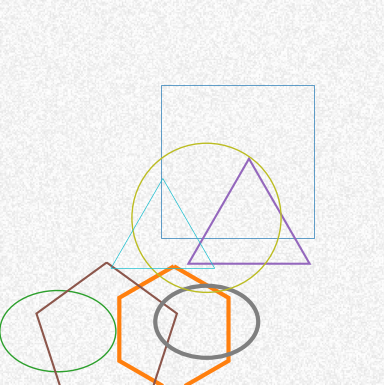[{"shape": "square", "thickness": 0.5, "radius": 0.99, "center": [0.617, 0.582]}, {"shape": "hexagon", "thickness": 3, "radius": 0.82, "center": [0.452, 0.145]}, {"shape": "oval", "thickness": 1, "radius": 0.75, "center": [0.15, 0.14]}, {"shape": "triangle", "thickness": 1.5, "radius": 0.91, "center": [0.647, 0.406]}, {"shape": "pentagon", "thickness": 1.5, "radius": 0.96, "center": [0.277, 0.126]}, {"shape": "oval", "thickness": 3, "radius": 0.67, "center": [0.537, 0.164]}, {"shape": "circle", "thickness": 1, "radius": 0.97, "center": [0.536, 0.434]}, {"shape": "triangle", "thickness": 0.5, "radius": 0.78, "center": [0.423, 0.381]}]